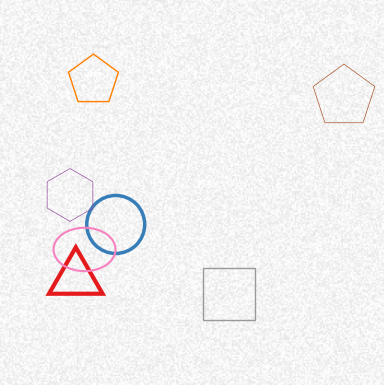[{"shape": "triangle", "thickness": 3, "radius": 0.4, "center": [0.197, 0.277]}, {"shape": "circle", "thickness": 2.5, "radius": 0.38, "center": [0.301, 0.417]}, {"shape": "hexagon", "thickness": 0.5, "radius": 0.34, "center": [0.182, 0.494]}, {"shape": "pentagon", "thickness": 1, "radius": 0.34, "center": [0.243, 0.791]}, {"shape": "pentagon", "thickness": 0.5, "radius": 0.42, "center": [0.893, 0.749]}, {"shape": "oval", "thickness": 1.5, "radius": 0.4, "center": [0.22, 0.352]}, {"shape": "square", "thickness": 1, "radius": 0.34, "center": [0.594, 0.237]}]